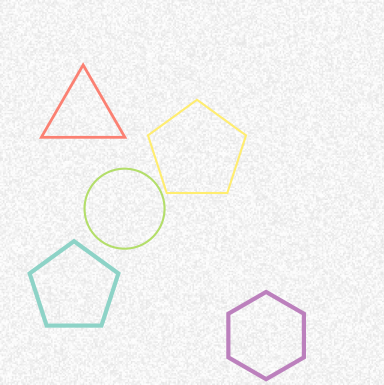[{"shape": "pentagon", "thickness": 3, "radius": 0.61, "center": [0.192, 0.252]}, {"shape": "triangle", "thickness": 2, "radius": 0.63, "center": [0.216, 0.706]}, {"shape": "circle", "thickness": 1.5, "radius": 0.52, "center": [0.324, 0.458]}, {"shape": "hexagon", "thickness": 3, "radius": 0.57, "center": [0.691, 0.128]}, {"shape": "pentagon", "thickness": 1.5, "radius": 0.67, "center": [0.512, 0.607]}]